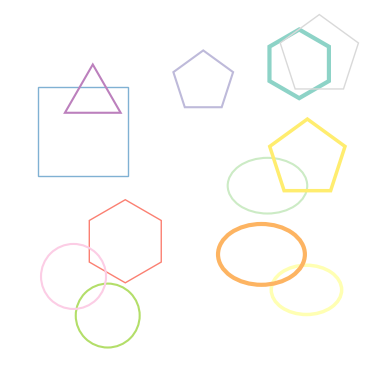[{"shape": "hexagon", "thickness": 3, "radius": 0.45, "center": [0.777, 0.834]}, {"shape": "oval", "thickness": 2.5, "radius": 0.46, "center": [0.796, 0.247]}, {"shape": "pentagon", "thickness": 1.5, "radius": 0.41, "center": [0.528, 0.787]}, {"shape": "hexagon", "thickness": 1, "radius": 0.54, "center": [0.325, 0.373]}, {"shape": "square", "thickness": 1, "radius": 0.58, "center": [0.216, 0.658]}, {"shape": "oval", "thickness": 3, "radius": 0.56, "center": [0.679, 0.339]}, {"shape": "circle", "thickness": 1.5, "radius": 0.42, "center": [0.28, 0.18]}, {"shape": "circle", "thickness": 1.5, "radius": 0.42, "center": [0.191, 0.282]}, {"shape": "pentagon", "thickness": 1, "radius": 0.53, "center": [0.829, 0.855]}, {"shape": "triangle", "thickness": 1.5, "radius": 0.42, "center": [0.241, 0.749]}, {"shape": "oval", "thickness": 1.5, "radius": 0.52, "center": [0.695, 0.518]}, {"shape": "pentagon", "thickness": 2.5, "radius": 0.51, "center": [0.798, 0.588]}]